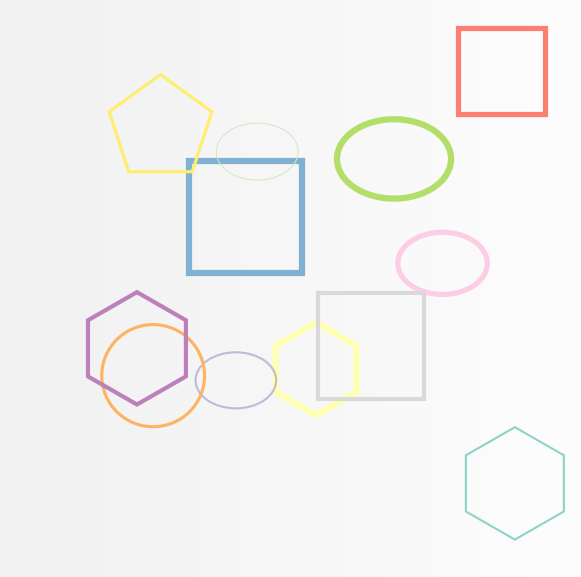[{"shape": "hexagon", "thickness": 1, "radius": 0.49, "center": [0.886, 0.162]}, {"shape": "hexagon", "thickness": 3, "radius": 0.4, "center": [0.544, 0.36]}, {"shape": "oval", "thickness": 1, "radius": 0.35, "center": [0.406, 0.341]}, {"shape": "square", "thickness": 2.5, "radius": 0.37, "center": [0.862, 0.876]}, {"shape": "square", "thickness": 3, "radius": 0.48, "center": [0.423, 0.624]}, {"shape": "circle", "thickness": 1.5, "radius": 0.44, "center": [0.263, 0.349]}, {"shape": "oval", "thickness": 3, "radius": 0.49, "center": [0.678, 0.724]}, {"shape": "oval", "thickness": 2.5, "radius": 0.38, "center": [0.761, 0.543]}, {"shape": "square", "thickness": 2, "radius": 0.46, "center": [0.638, 0.4]}, {"shape": "hexagon", "thickness": 2, "radius": 0.49, "center": [0.236, 0.396]}, {"shape": "oval", "thickness": 0.5, "radius": 0.35, "center": [0.442, 0.737]}, {"shape": "pentagon", "thickness": 1.5, "radius": 0.46, "center": [0.276, 0.777]}]